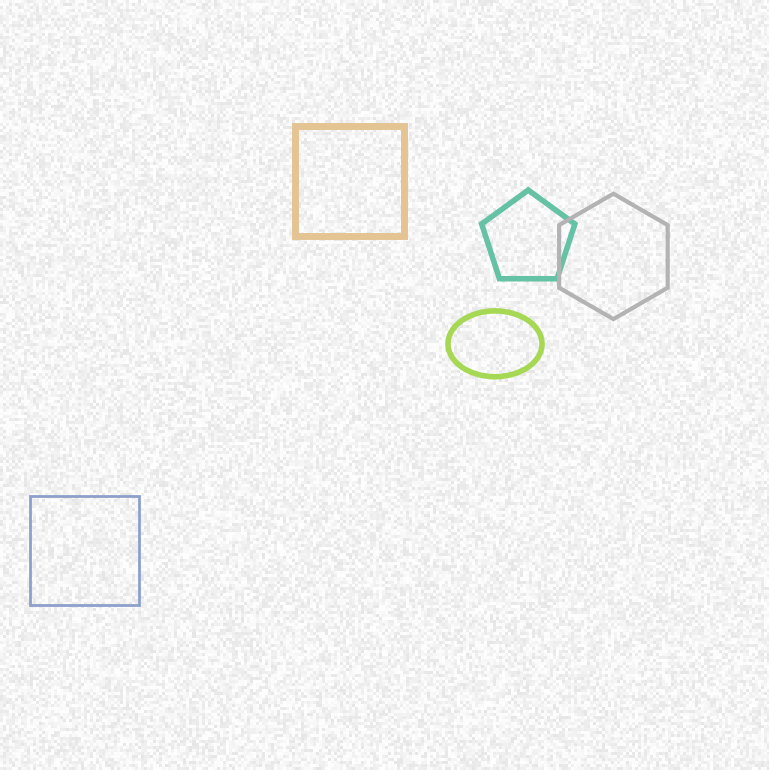[{"shape": "pentagon", "thickness": 2, "radius": 0.32, "center": [0.686, 0.689]}, {"shape": "square", "thickness": 1, "radius": 0.35, "center": [0.109, 0.285]}, {"shape": "oval", "thickness": 2, "radius": 0.31, "center": [0.643, 0.553]}, {"shape": "square", "thickness": 2.5, "radius": 0.36, "center": [0.454, 0.765]}, {"shape": "hexagon", "thickness": 1.5, "radius": 0.41, "center": [0.797, 0.667]}]